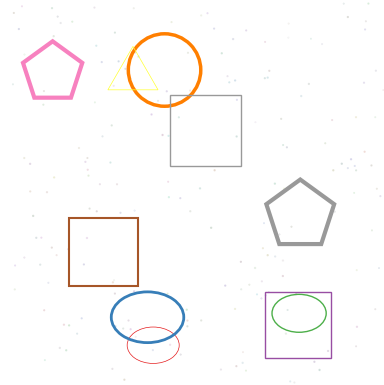[{"shape": "oval", "thickness": 0.5, "radius": 0.34, "center": [0.398, 0.103]}, {"shape": "oval", "thickness": 2, "radius": 0.47, "center": [0.383, 0.176]}, {"shape": "oval", "thickness": 1, "radius": 0.35, "center": [0.777, 0.186]}, {"shape": "square", "thickness": 1, "radius": 0.43, "center": [0.773, 0.156]}, {"shape": "circle", "thickness": 2.5, "radius": 0.47, "center": [0.427, 0.818]}, {"shape": "triangle", "thickness": 0.5, "radius": 0.38, "center": [0.345, 0.804]}, {"shape": "square", "thickness": 1.5, "radius": 0.44, "center": [0.269, 0.345]}, {"shape": "pentagon", "thickness": 3, "radius": 0.4, "center": [0.137, 0.812]}, {"shape": "pentagon", "thickness": 3, "radius": 0.46, "center": [0.78, 0.441]}, {"shape": "square", "thickness": 1, "radius": 0.46, "center": [0.534, 0.662]}]